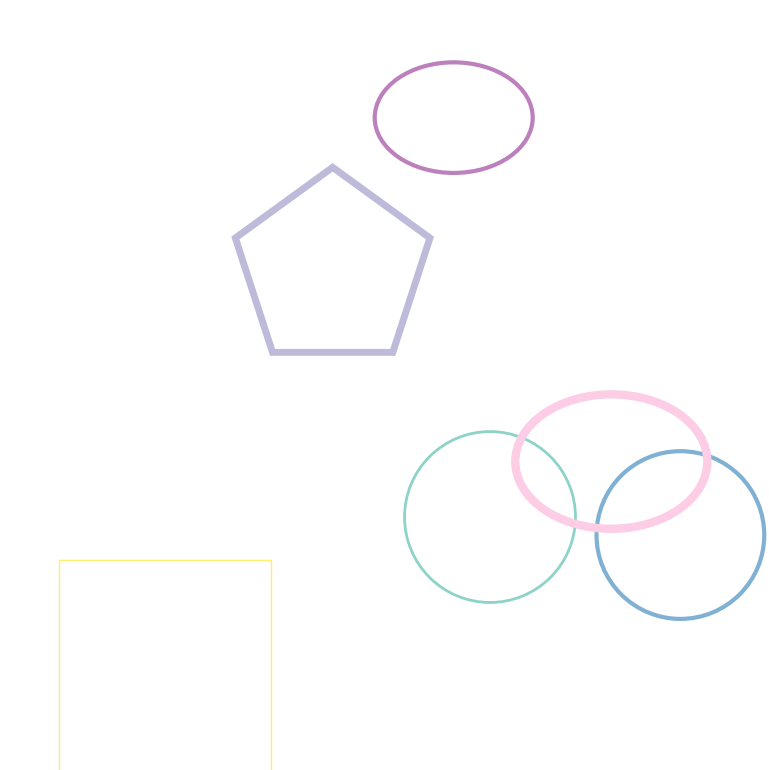[{"shape": "circle", "thickness": 1, "radius": 0.55, "center": [0.636, 0.329]}, {"shape": "pentagon", "thickness": 2.5, "radius": 0.66, "center": [0.432, 0.65]}, {"shape": "circle", "thickness": 1.5, "radius": 0.54, "center": [0.884, 0.305]}, {"shape": "oval", "thickness": 3, "radius": 0.62, "center": [0.794, 0.401]}, {"shape": "oval", "thickness": 1.5, "radius": 0.51, "center": [0.589, 0.847]}, {"shape": "square", "thickness": 0.5, "radius": 0.69, "center": [0.214, 0.136]}]